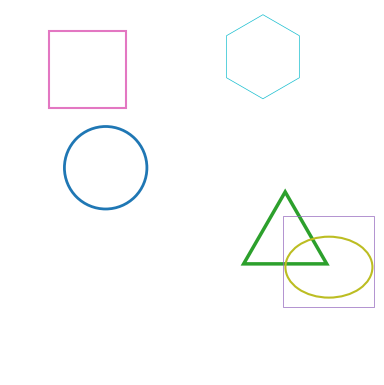[{"shape": "circle", "thickness": 2, "radius": 0.54, "center": [0.274, 0.564]}, {"shape": "triangle", "thickness": 2.5, "radius": 0.62, "center": [0.741, 0.377]}, {"shape": "square", "thickness": 0.5, "radius": 0.59, "center": [0.853, 0.321]}, {"shape": "square", "thickness": 1.5, "radius": 0.5, "center": [0.228, 0.82]}, {"shape": "oval", "thickness": 1.5, "radius": 0.57, "center": [0.854, 0.306]}, {"shape": "hexagon", "thickness": 0.5, "radius": 0.55, "center": [0.683, 0.853]}]